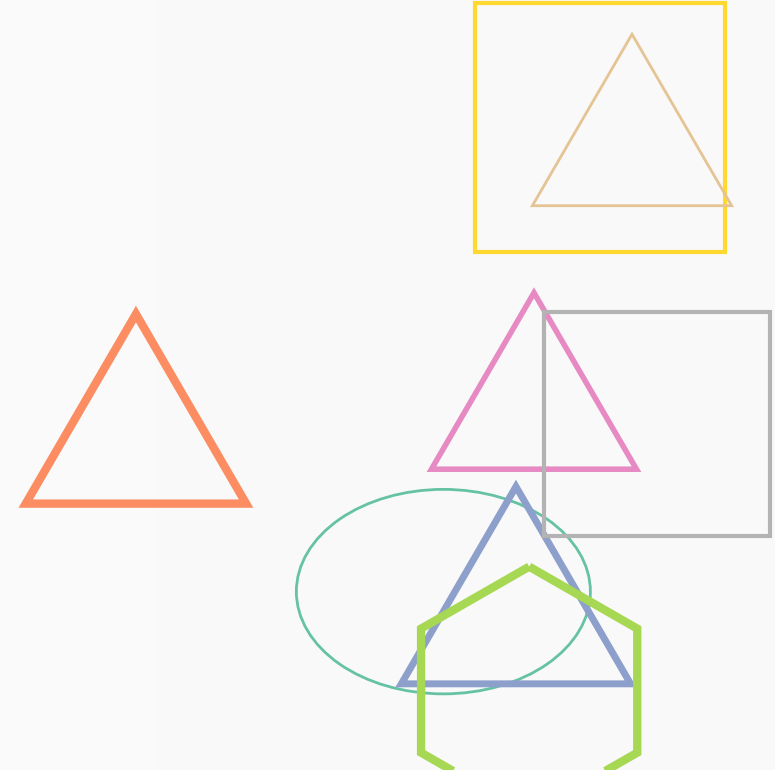[{"shape": "oval", "thickness": 1, "radius": 0.95, "center": [0.572, 0.232]}, {"shape": "triangle", "thickness": 3, "radius": 0.82, "center": [0.175, 0.428]}, {"shape": "triangle", "thickness": 2.5, "radius": 0.85, "center": [0.666, 0.197]}, {"shape": "triangle", "thickness": 2, "radius": 0.76, "center": [0.689, 0.467]}, {"shape": "hexagon", "thickness": 3, "radius": 0.81, "center": [0.683, 0.103]}, {"shape": "square", "thickness": 1.5, "radius": 0.81, "center": [0.774, 0.834]}, {"shape": "triangle", "thickness": 1, "radius": 0.74, "center": [0.816, 0.807]}, {"shape": "square", "thickness": 1.5, "radius": 0.73, "center": [0.848, 0.449]}]